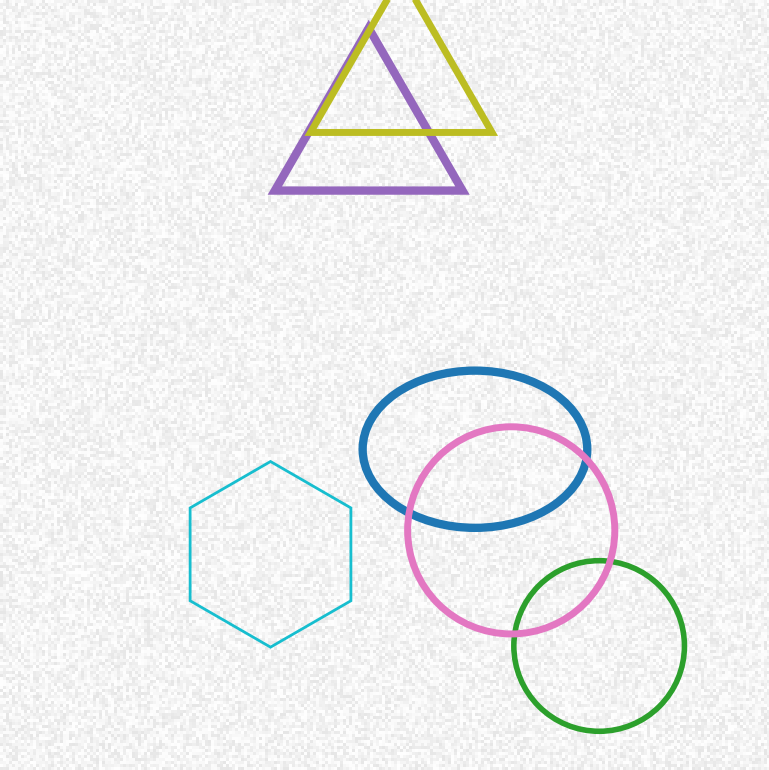[{"shape": "oval", "thickness": 3, "radius": 0.73, "center": [0.617, 0.417]}, {"shape": "circle", "thickness": 2, "radius": 0.55, "center": [0.778, 0.161]}, {"shape": "triangle", "thickness": 3, "radius": 0.7, "center": [0.479, 0.823]}, {"shape": "circle", "thickness": 2.5, "radius": 0.67, "center": [0.664, 0.311]}, {"shape": "triangle", "thickness": 2.5, "radius": 0.68, "center": [0.521, 0.896]}, {"shape": "hexagon", "thickness": 1, "radius": 0.6, "center": [0.351, 0.28]}]